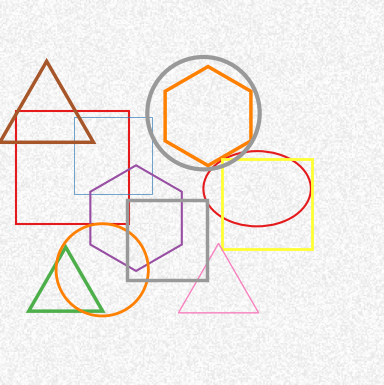[{"shape": "oval", "thickness": 1.5, "radius": 0.7, "center": [0.668, 0.51]}, {"shape": "square", "thickness": 1.5, "radius": 0.73, "center": [0.189, 0.565]}, {"shape": "square", "thickness": 0.5, "radius": 0.5, "center": [0.293, 0.596]}, {"shape": "triangle", "thickness": 2.5, "radius": 0.55, "center": [0.171, 0.247]}, {"shape": "hexagon", "thickness": 1.5, "radius": 0.69, "center": [0.353, 0.433]}, {"shape": "hexagon", "thickness": 2.5, "radius": 0.64, "center": [0.54, 0.699]}, {"shape": "circle", "thickness": 2, "radius": 0.6, "center": [0.266, 0.299]}, {"shape": "square", "thickness": 2, "radius": 0.58, "center": [0.695, 0.47]}, {"shape": "triangle", "thickness": 2.5, "radius": 0.7, "center": [0.121, 0.701]}, {"shape": "triangle", "thickness": 1, "radius": 0.6, "center": [0.568, 0.248]}, {"shape": "square", "thickness": 2.5, "radius": 0.52, "center": [0.433, 0.377]}, {"shape": "circle", "thickness": 3, "radius": 0.73, "center": [0.529, 0.706]}]